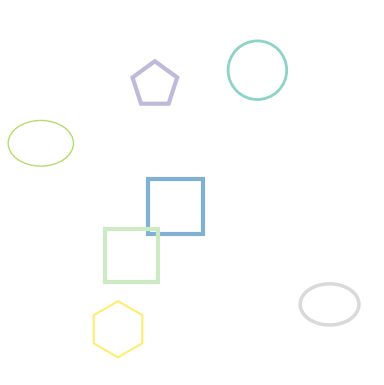[{"shape": "circle", "thickness": 2, "radius": 0.38, "center": [0.669, 0.818]}, {"shape": "pentagon", "thickness": 3, "radius": 0.3, "center": [0.402, 0.78]}, {"shape": "square", "thickness": 3, "radius": 0.36, "center": [0.456, 0.464]}, {"shape": "oval", "thickness": 1, "radius": 0.42, "center": [0.106, 0.628]}, {"shape": "oval", "thickness": 2.5, "radius": 0.38, "center": [0.856, 0.209]}, {"shape": "square", "thickness": 3, "radius": 0.34, "center": [0.342, 0.336]}, {"shape": "hexagon", "thickness": 1.5, "radius": 0.36, "center": [0.307, 0.145]}]